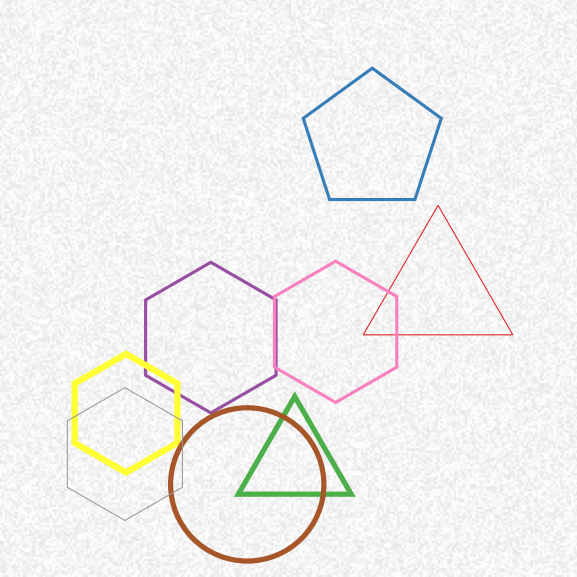[{"shape": "triangle", "thickness": 0.5, "radius": 0.75, "center": [0.759, 0.494]}, {"shape": "pentagon", "thickness": 1.5, "radius": 0.63, "center": [0.645, 0.755]}, {"shape": "triangle", "thickness": 2.5, "radius": 0.56, "center": [0.51, 0.2]}, {"shape": "hexagon", "thickness": 1.5, "radius": 0.65, "center": [0.365, 0.415]}, {"shape": "hexagon", "thickness": 3, "radius": 0.51, "center": [0.218, 0.284]}, {"shape": "circle", "thickness": 2.5, "radius": 0.66, "center": [0.428, 0.16]}, {"shape": "hexagon", "thickness": 1.5, "radius": 0.61, "center": [0.581, 0.425]}, {"shape": "hexagon", "thickness": 0.5, "radius": 0.58, "center": [0.216, 0.213]}]